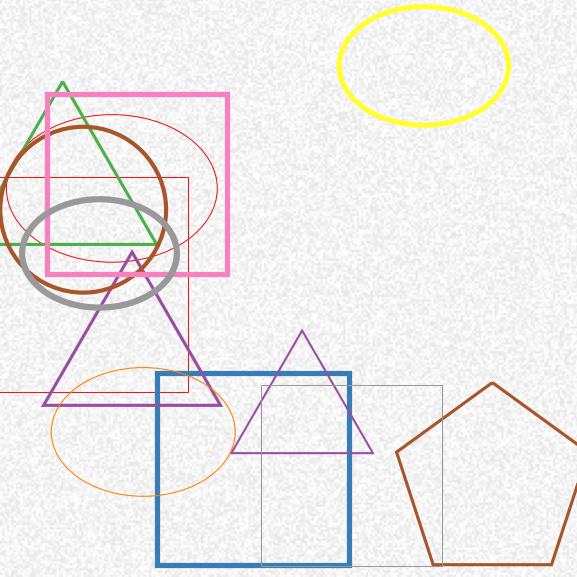[{"shape": "oval", "thickness": 0.5, "radius": 0.91, "center": [0.194, 0.673]}, {"shape": "square", "thickness": 0.5, "radius": 0.93, "center": [0.14, 0.507]}, {"shape": "square", "thickness": 2.5, "radius": 0.83, "center": [0.438, 0.187]}, {"shape": "triangle", "thickness": 1.5, "radius": 0.94, "center": [0.108, 0.67]}, {"shape": "triangle", "thickness": 1.5, "radius": 0.88, "center": [0.229, 0.386]}, {"shape": "triangle", "thickness": 1, "radius": 0.71, "center": [0.523, 0.285]}, {"shape": "oval", "thickness": 0.5, "radius": 0.8, "center": [0.248, 0.251]}, {"shape": "oval", "thickness": 2.5, "radius": 0.73, "center": [0.734, 0.885]}, {"shape": "pentagon", "thickness": 1.5, "radius": 0.87, "center": [0.853, 0.162]}, {"shape": "circle", "thickness": 2, "radius": 0.72, "center": [0.144, 0.636]}, {"shape": "square", "thickness": 2.5, "radius": 0.78, "center": [0.236, 0.68]}, {"shape": "oval", "thickness": 3, "radius": 0.67, "center": [0.172, 0.56]}, {"shape": "square", "thickness": 0.5, "radius": 0.78, "center": [0.609, 0.176]}]